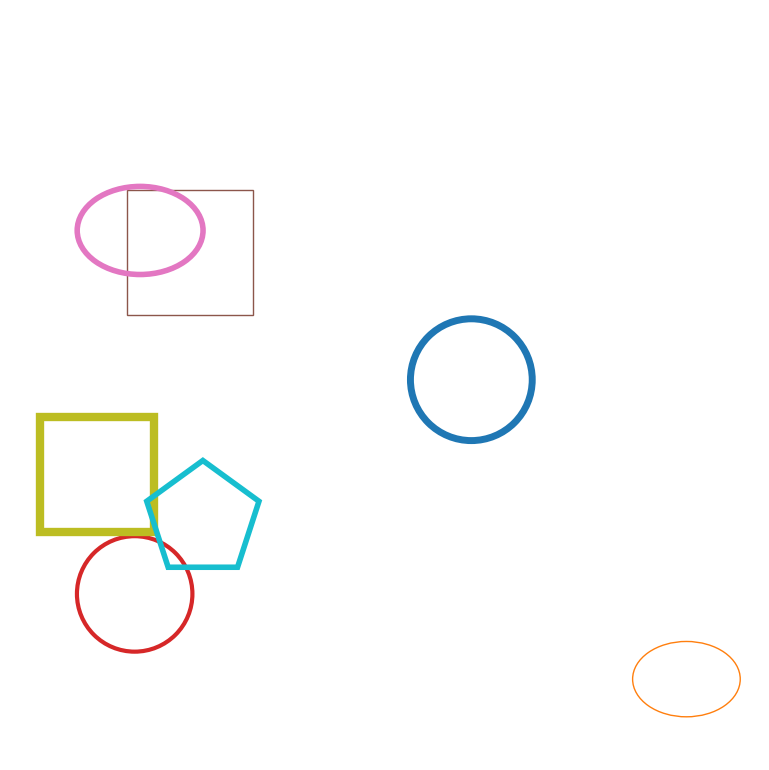[{"shape": "circle", "thickness": 2.5, "radius": 0.4, "center": [0.612, 0.507]}, {"shape": "oval", "thickness": 0.5, "radius": 0.35, "center": [0.891, 0.118]}, {"shape": "circle", "thickness": 1.5, "radius": 0.37, "center": [0.175, 0.229]}, {"shape": "square", "thickness": 0.5, "radius": 0.41, "center": [0.247, 0.673]}, {"shape": "oval", "thickness": 2, "radius": 0.41, "center": [0.182, 0.701]}, {"shape": "square", "thickness": 3, "radius": 0.37, "center": [0.126, 0.384]}, {"shape": "pentagon", "thickness": 2, "radius": 0.38, "center": [0.263, 0.325]}]